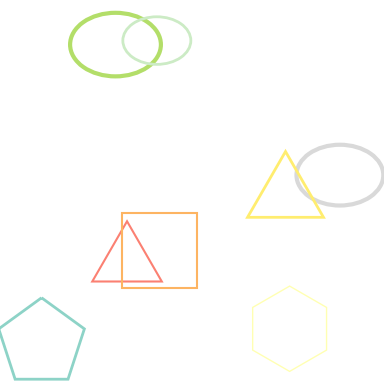[{"shape": "pentagon", "thickness": 2, "radius": 0.58, "center": [0.108, 0.11]}, {"shape": "hexagon", "thickness": 1, "radius": 0.55, "center": [0.752, 0.146]}, {"shape": "triangle", "thickness": 1.5, "radius": 0.52, "center": [0.33, 0.321]}, {"shape": "square", "thickness": 1.5, "radius": 0.49, "center": [0.413, 0.35]}, {"shape": "oval", "thickness": 3, "radius": 0.59, "center": [0.3, 0.884]}, {"shape": "oval", "thickness": 3, "radius": 0.56, "center": [0.883, 0.545]}, {"shape": "oval", "thickness": 2, "radius": 0.44, "center": [0.407, 0.895]}, {"shape": "triangle", "thickness": 2, "radius": 0.57, "center": [0.742, 0.492]}]